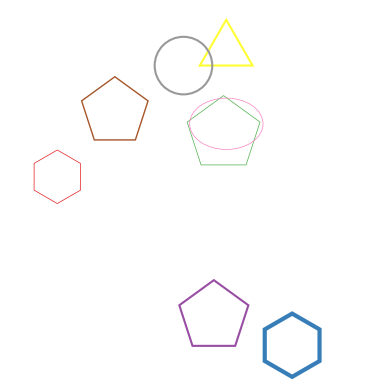[{"shape": "hexagon", "thickness": 0.5, "radius": 0.35, "center": [0.149, 0.541]}, {"shape": "hexagon", "thickness": 3, "radius": 0.41, "center": [0.759, 0.103]}, {"shape": "pentagon", "thickness": 0.5, "radius": 0.5, "center": [0.581, 0.652]}, {"shape": "pentagon", "thickness": 1.5, "radius": 0.47, "center": [0.555, 0.178]}, {"shape": "triangle", "thickness": 1.5, "radius": 0.4, "center": [0.588, 0.869]}, {"shape": "pentagon", "thickness": 1, "radius": 0.45, "center": [0.298, 0.71]}, {"shape": "oval", "thickness": 0.5, "radius": 0.48, "center": [0.588, 0.678]}, {"shape": "circle", "thickness": 1.5, "radius": 0.37, "center": [0.477, 0.83]}]